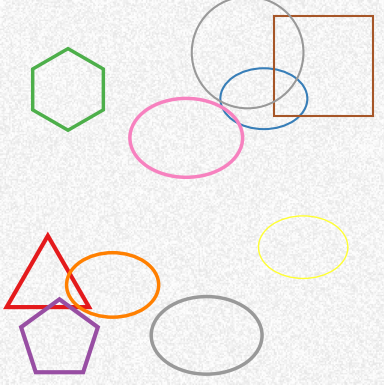[{"shape": "triangle", "thickness": 3, "radius": 0.62, "center": [0.124, 0.264]}, {"shape": "oval", "thickness": 1.5, "radius": 0.56, "center": [0.685, 0.744]}, {"shape": "hexagon", "thickness": 2.5, "radius": 0.53, "center": [0.177, 0.768]}, {"shape": "pentagon", "thickness": 3, "radius": 0.52, "center": [0.154, 0.118]}, {"shape": "oval", "thickness": 2.5, "radius": 0.6, "center": [0.292, 0.26]}, {"shape": "oval", "thickness": 1, "radius": 0.58, "center": [0.787, 0.358]}, {"shape": "square", "thickness": 1.5, "radius": 0.64, "center": [0.84, 0.829]}, {"shape": "oval", "thickness": 2.5, "radius": 0.73, "center": [0.484, 0.642]}, {"shape": "oval", "thickness": 2.5, "radius": 0.72, "center": [0.537, 0.129]}, {"shape": "circle", "thickness": 1.5, "radius": 0.73, "center": [0.643, 0.864]}]